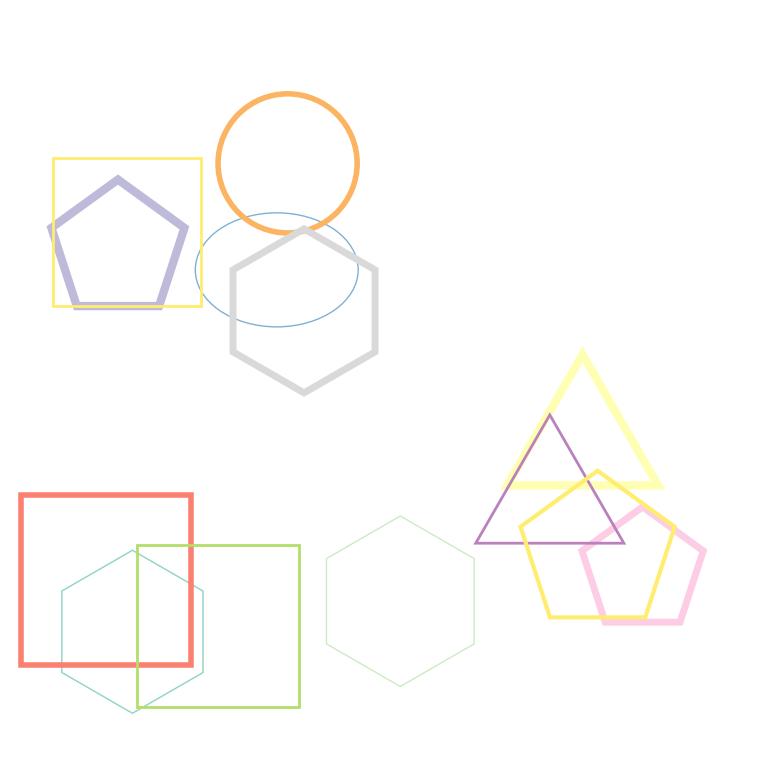[{"shape": "hexagon", "thickness": 0.5, "radius": 0.53, "center": [0.172, 0.18]}, {"shape": "triangle", "thickness": 3, "radius": 0.57, "center": [0.757, 0.426]}, {"shape": "pentagon", "thickness": 3, "radius": 0.45, "center": [0.153, 0.676]}, {"shape": "square", "thickness": 2, "radius": 0.55, "center": [0.138, 0.247]}, {"shape": "oval", "thickness": 0.5, "radius": 0.53, "center": [0.359, 0.65]}, {"shape": "circle", "thickness": 2, "radius": 0.45, "center": [0.373, 0.788]}, {"shape": "square", "thickness": 1, "radius": 0.53, "center": [0.283, 0.187]}, {"shape": "pentagon", "thickness": 2.5, "radius": 0.41, "center": [0.835, 0.259]}, {"shape": "hexagon", "thickness": 2.5, "radius": 0.53, "center": [0.395, 0.596]}, {"shape": "triangle", "thickness": 1, "radius": 0.56, "center": [0.714, 0.35]}, {"shape": "hexagon", "thickness": 0.5, "radius": 0.55, "center": [0.52, 0.219]}, {"shape": "pentagon", "thickness": 1.5, "radius": 0.53, "center": [0.776, 0.283]}, {"shape": "square", "thickness": 1, "radius": 0.48, "center": [0.165, 0.698]}]